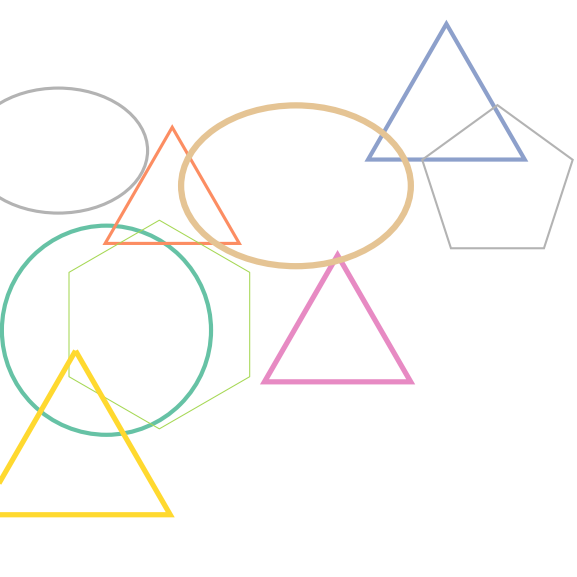[{"shape": "circle", "thickness": 2, "radius": 0.91, "center": [0.184, 0.427]}, {"shape": "triangle", "thickness": 1.5, "radius": 0.67, "center": [0.298, 0.645]}, {"shape": "triangle", "thickness": 2, "radius": 0.78, "center": [0.773, 0.801]}, {"shape": "triangle", "thickness": 2.5, "radius": 0.73, "center": [0.585, 0.411]}, {"shape": "hexagon", "thickness": 0.5, "radius": 0.9, "center": [0.276, 0.437]}, {"shape": "triangle", "thickness": 2.5, "radius": 0.95, "center": [0.131, 0.202]}, {"shape": "oval", "thickness": 3, "radius": 0.99, "center": [0.513, 0.677]}, {"shape": "pentagon", "thickness": 1, "radius": 0.69, "center": [0.861, 0.68]}, {"shape": "oval", "thickness": 1.5, "radius": 0.77, "center": [0.101, 0.738]}]